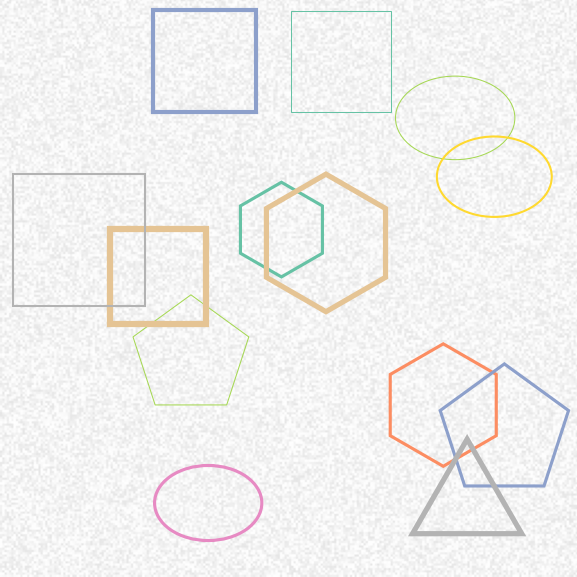[{"shape": "square", "thickness": 0.5, "radius": 0.43, "center": [0.591, 0.893]}, {"shape": "hexagon", "thickness": 1.5, "radius": 0.41, "center": [0.487, 0.602]}, {"shape": "hexagon", "thickness": 1.5, "radius": 0.53, "center": [0.768, 0.298]}, {"shape": "square", "thickness": 2, "radius": 0.45, "center": [0.354, 0.893]}, {"shape": "pentagon", "thickness": 1.5, "radius": 0.58, "center": [0.873, 0.252]}, {"shape": "oval", "thickness": 1.5, "radius": 0.46, "center": [0.361, 0.128]}, {"shape": "oval", "thickness": 0.5, "radius": 0.52, "center": [0.788, 0.795]}, {"shape": "pentagon", "thickness": 0.5, "radius": 0.53, "center": [0.331, 0.383]}, {"shape": "oval", "thickness": 1, "radius": 0.5, "center": [0.856, 0.693]}, {"shape": "square", "thickness": 3, "radius": 0.41, "center": [0.273, 0.52]}, {"shape": "hexagon", "thickness": 2.5, "radius": 0.6, "center": [0.564, 0.579]}, {"shape": "triangle", "thickness": 2.5, "radius": 0.55, "center": [0.809, 0.13]}, {"shape": "square", "thickness": 1, "radius": 0.57, "center": [0.137, 0.583]}]